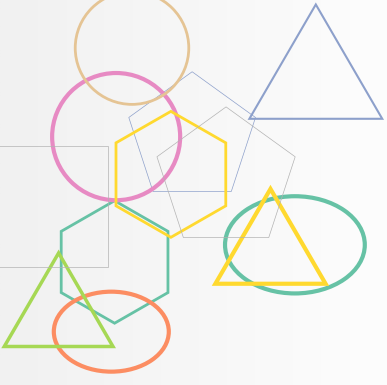[{"shape": "hexagon", "thickness": 2, "radius": 0.8, "center": [0.296, 0.32]}, {"shape": "oval", "thickness": 3, "radius": 0.9, "center": [0.761, 0.364]}, {"shape": "oval", "thickness": 3, "radius": 0.74, "center": [0.287, 0.139]}, {"shape": "triangle", "thickness": 1.5, "radius": 0.99, "center": [0.815, 0.79]}, {"shape": "pentagon", "thickness": 0.5, "radius": 0.86, "center": [0.496, 0.642]}, {"shape": "circle", "thickness": 3, "radius": 0.83, "center": [0.3, 0.645]}, {"shape": "triangle", "thickness": 2.5, "radius": 0.81, "center": [0.151, 0.181]}, {"shape": "hexagon", "thickness": 2, "radius": 0.82, "center": [0.441, 0.547]}, {"shape": "triangle", "thickness": 3, "radius": 0.82, "center": [0.698, 0.345]}, {"shape": "circle", "thickness": 2, "radius": 0.73, "center": [0.341, 0.875]}, {"shape": "pentagon", "thickness": 0.5, "radius": 0.94, "center": [0.583, 0.535]}, {"shape": "square", "thickness": 0.5, "radius": 0.78, "center": [0.122, 0.464]}]